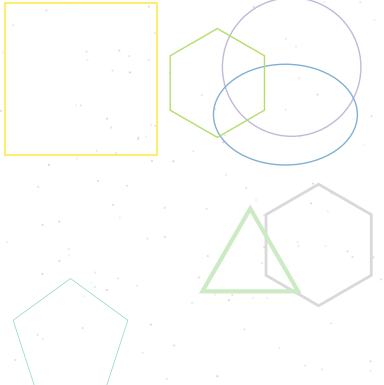[{"shape": "pentagon", "thickness": 0.5, "radius": 0.78, "center": [0.183, 0.12]}, {"shape": "circle", "thickness": 1, "radius": 0.9, "center": [0.758, 0.826]}, {"shape": "oval", "thickness": 1, "radius": 0.93, "center": [0.741, 0.702]}, {"shape": "hexagon", "thickness": 1, "radius": 0.71, "center": [0.564, 0.784]}, {"shape": "hexagon", "thickness": 2, "radius": 0.79, "center": [0.828, 0.364]}, {"shape": "triangle", "thickness": 3, "radius": 0.72, "center": [0.65, 0.315]}, {"shape": "square", "thickness": 1.5, "radius": 0.99, "center": [0.21, 0.795]}]